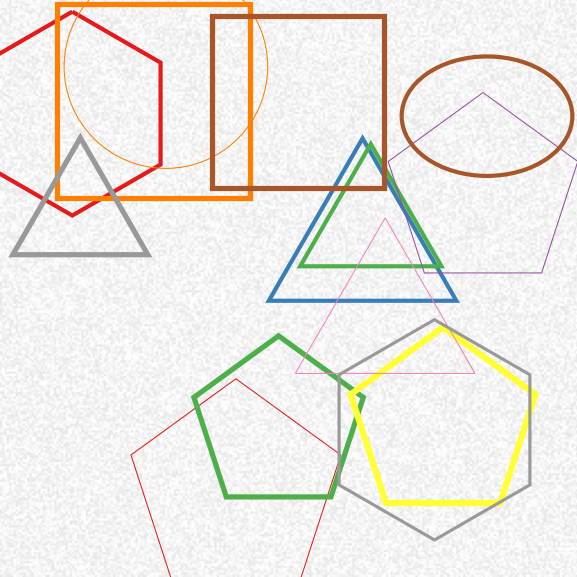[{"shape": "hexagon", "thickness": 2, "radius": 0.88, "center": [0.125, 0.802]}, {"shape": "pentagon", "thickness": 0.5, "radius": 0.96, "center": [0.408, 0.152]}, {"shape": "triangle", "thickness": 2, "radius": 0.94, "center": [0.628, 0.572]}, {"shape": "triangle", "thickness": 2, "radius": 0.71, "center": [0.642, 0.609]}, {"shape": "pentagon", "thickness": 2.5, "radius": 0.77, "center": [0.482, 0.263]}, {"shape": "pentagon", "thickness": 0.5, "radius": 0.86, "center": [0.836, 0.666]}, {"shape": "square", "thickness": 2.5, "radius": 0.84, "center": [0.266, 0.824]}, {"shape": "circle", "thickness": 0.5, "radius": 0.88, "center": [0.287, 0.884]}, {"shape": "pentagon", "thickness": 3, "radius": 0.84, "center": [0.767, 0.264]}, {"shape": "square", "thickness": 2.5, "radius": 0.74, "center": [0.516, 0.822]}, {"shape": "oval", "thickness": 2, "radius": 0.74, "center": [0.843, 0.798]}, {"shape": "triangle", "thickness": 0.5, "radius": 0.9, "center": [0.667, 0.442]}, {"shape": "triangle", "thickness": 2.5, "radius": 0.67, "center": [0.139, 0.626]}, {"shape": "hexagon", "thickness": 1.5, "radius": 0.95, "center": [0.752, 0.255]}]